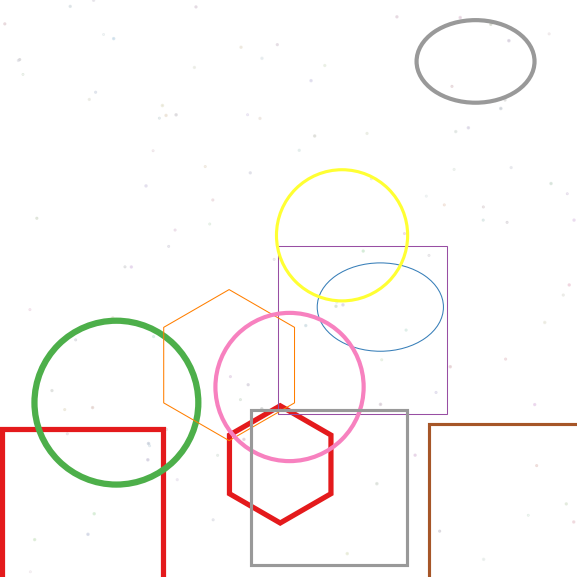[{"shape": "hexagon", "thickness": 2.5, "radius": 0.51, "center": [0.485, 0.195]}, {"shape": "square", "thickness": 2.5, "radius": 0.7, "center": [0.143, 0.117]}, {"shape": "oval", "thickness": 0.5, "radius": 0.55, "center": [0.659, 0.467]}, {"shape": "circle", "thickness": 3, "radius": 0.71, "center": [0.202, 0.302]}, {"shape": "square", "thickness": 0.5, "radius": 0.73, "center": [0.628, 0.428]}, {"shape": "hexagon", "thickness": 0.5, "radius": 0.65, "center": [0.397, 0.367]}, {"shape": "circle", "thickness": 1.5, "radius": 0.57, "center": [0.592, 0.592]}, {"shape": "square", "thickness": 1.5, "radius": 0.7, "center": [0.884, 0.123]}, {"shape": "circle", "thickness": 2, "radius": 0.64, "center": [0.501, 0.329]}, {"shape": "square", "thickness": 1.5, "radius": 0.68, "center": [0.57, 0.155]}, {"shape": "oval", "thickness": 2, "radius": 0.51, "center": [0.823, 0.893]}]